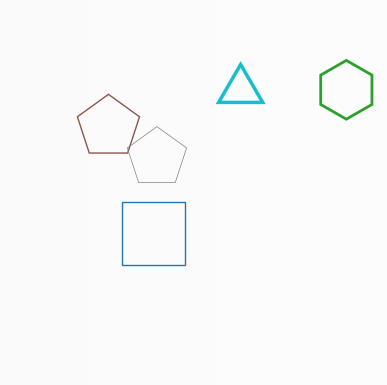[{"shape": "square", "thickness": 1, "radius": 0.41, "center": [0.396, 0.394]}, {"shape": "hexagon", "thickness": 2, "radius": 0.38, "center": [0.894, 0.767]}, {"shape": "pentagon", "thickness": 1, "radius": 0.42, "center": [0.28, 0.671]}, {"shape": "pentagon", "thickness": 0.5, "radius": 0.4, "center": [0.405, 0.591]}, {"shape": "triangle", "thickness": 2.5, "radius": 0.33, "center": [0.621, 0.767]}]